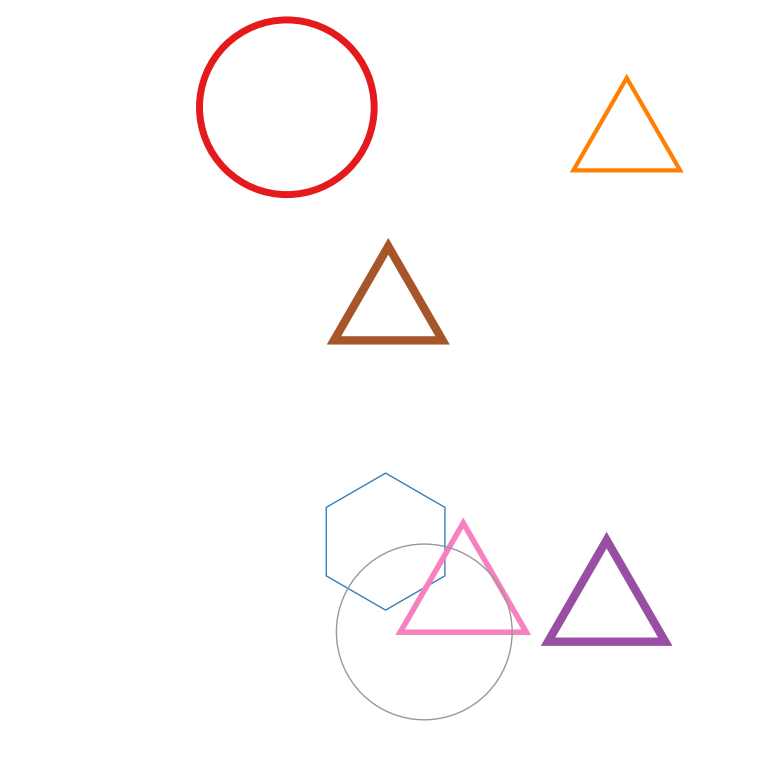[{"shape": "circle", "thickness": 2.5, "radius": 0.57, "center": [0.372, 0.861]}, {"shape": "hexagon", "thickness": 0.5, "radius": 0.44, "center": [0.501, 0.297]}, {"shape": "triangle", "thickness": 3, "radius": 0.44, "center": [0.788, 0.211]}, {"shape": "triangle", "thickness": 1.5, "radius": 0.4, "center": [0.814, 0.819]}, {"shape": "triangle", "thickness": 3, "radius": 0.41, "center": [0.504, 0.599]}, {"shape": "triangle", "thickness": 2, "radius": 0.47, "center": [0.602, 0.226]}, {"shape": "circle", "thickness": 0.5, "radius": 0.57, "center": [0.551, 0.179]}]